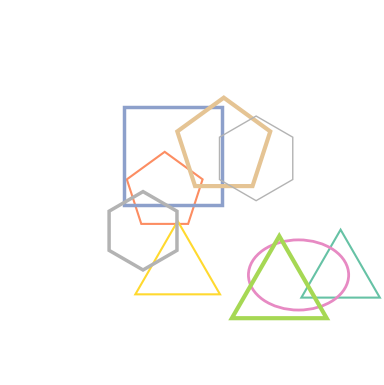[{"shape": "triangle", "thickness": 1.5, "radius": 0.59, "center": [0.885, 0.286]}, {"shape": "pentagon", "thickness": 1.5, "radius": 0.52, "center": [0.428, 0.502]}, {"shape": "square", "thickness": 2.5, "radius": 0.64, "center": [0.449, 0.596]}, {"shape": "oval", "thickness": 2, "radius": 0.65, "center": [0.775, 0.286]}, {"shape": "triangle", "thickness": 3, "radius": 0.71, "center": [0.725, 0.245]}, {"shape": "triangle", "thickness": 1.5, "radius": 0.63, "center": [0.461, 0.299]}, {"shape": "pentagon", "thickness": 3, "radius": 0.63, "center": [0.581, 0.619]}, {"shape": "hexagon", "thickness": 1, "radius": 0.55, "center": [0.665, 0.589]}, {"shape": "hexagon", "thickness": 2.5, "radius": 0.51, "center": [0.372, 0.401]}]